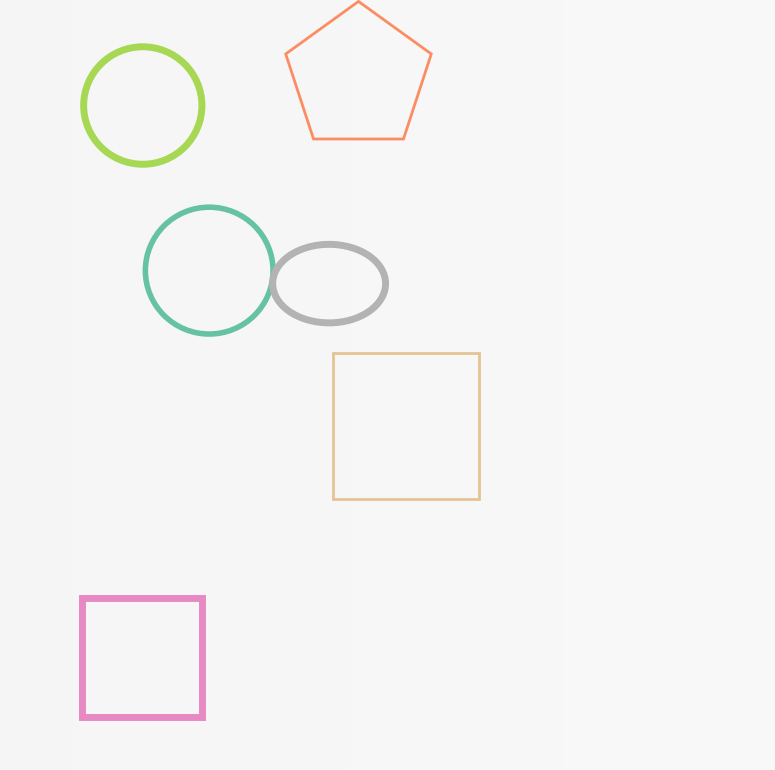[{"shape": "circle", "thickness": 2, "radius": 0.41, "center": [0.27, 0.649]}, {"shape": "pentagon", "thickness": 1, "radius": 0.49, "center": [0.463, 0.899]}, {"shape": "square", "thickness": 2.5, "radius": 0.39, "center": [0.183, 0.146]}, {"shape": "circle", "thickness": 2.5, "radius": 0.38, "center": [0.184, 0.863]}, {"shape": "square", "thickness": 1, "radius": 0.47, "center": [0.524, 0.447]}, {"shape": "oval", "thickness": 2.5, "radius": 0.36, "center": [0.425, 0.632]}]